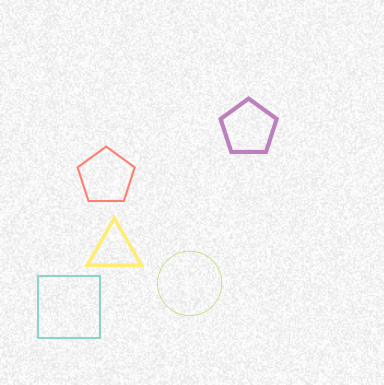[{"shape": "square", "thickness": 1.5, "radius": 0.4, "center": [0.179, 0.202]}, {"shape": "pentagon", "thickness": 1.5, "radius": 0.39, "center": [0.276, 0.541]}, {"shape": "circle", "thickness": 0.5, "radius": 0.42, "center": [0.493, 0.264]}, {"shape": "pentagon", "thickness": 3, "radius": 0.38, "center": [0.646, 0.667]}, {"shape": "triangle", "thickness": 2.5, "radius": 0.41, "center": [0.297, 0.352]}]